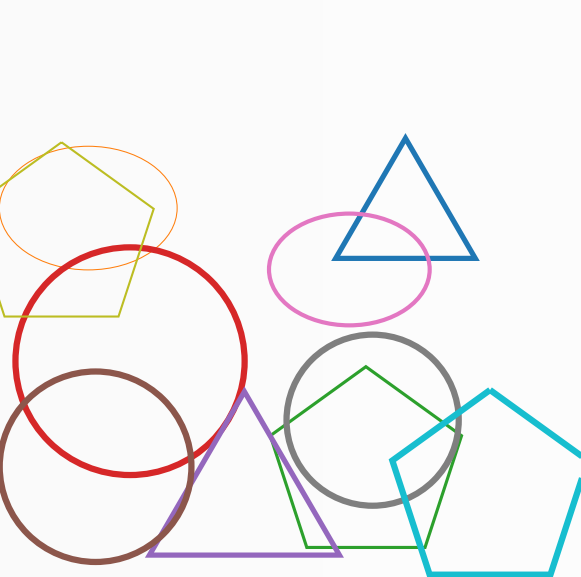[{"shape": "triangle", "thickness": 2.5, "radius": 0.69, "center": [0.698, 0.621]}, {"shape": "oval", "thickness": 0.5, "radius": 0.76, "center": [0.152, 0.639]}, {"shape": "pentagon", "thickness": 1.5, "radius": 0.87, "center": [0.63, 0.191]}, {"shape": "circle", "thickness": 3, "radius": 0.99, "center": [0.224, 0.374]}, {"shape": "triangle", "thickness": 2.5, "radius": 0.94, "center": [0.421, 0.132]}, {"shape": "circle", "thickness": 3, "radius": 0.82, "center": [0.164, 0.191]}, {"shape": "oval", "thickness": 2, "radius": 0.69, "center": [0.601, 0.533]}, {"shape": "circle", "thickness": 3, "radius": 0.74, "center": [0.641, 0.272]}, {"shape": "pentagon", "thickness": 1, "radius": 0.83, "center": [0.106, 0.586]}, {"shape": "pentagon", "thickness": 3, "radius": 0.88, "center": [0.843, 0.147]}]